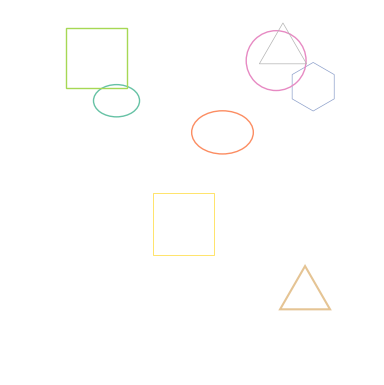[{"shape": "oval", "thickness": 1, "radius": 0.3, "center": [0.303, 0.738]}, {"shape": "oval", "thickness": 1, "radius": 0.4, "center": [0.578, 0.656]}, {"shape": "hexagon", "thickness": 0.5, "radius": 0.32, "center": [0.813, 0.775]}, {"shape": "circle", "thickness": 1, "radius": 0.39, "center": [0.717, 0.843]}, {"shape": "square", "thickness": 1, "radius": 0.39, "center": [0.25, 0.849]}, {"shape": "square", "thickness": 0.5, "radius": 0.4, "center": [0.477, 0.418]}, {"shape": "triangle", "thickness": 1.5, "radius": 0.37, "center": [0.792, 0.234]}, {"shape": "triangle", "thickness": 0.5, "radius": 0.35, "center": [0.735, 0.87]}]